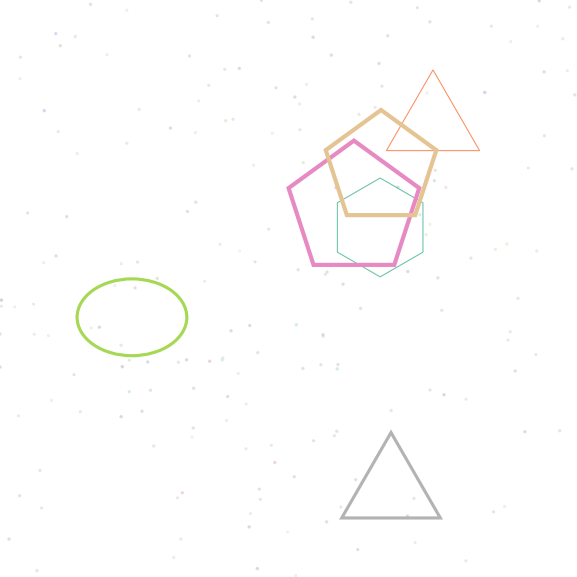[{"shape": "hexagon", "thickness": 0.5, "radius": 0.43, "center": [0.658, 0.605]}, {"shape": "triangle", "thickness": 0.5, "radius": 0.47, "center": [0.75, 0.785]}, {"shape": "pentagon", "thickness": 2, "radius": 0.59, "center": [0.613, 0.637]}, {"shape": "oval", "thickness": 1.5, "radius": 0.48, "center": [0.229, 0.45]}, {"shape": "pentagon", "thickness": 2, "radius": 0.5, "center": [0.66, 0.708]}, {"shape": "triangle", "thickness": 1.5, "radius": 0.49, "center": [0.677, 0.152]}]